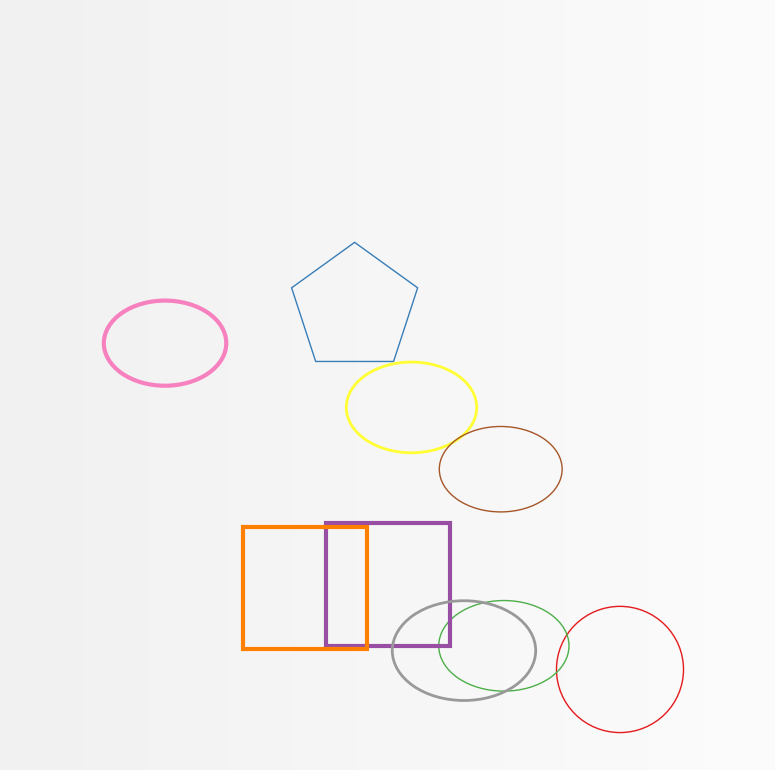[{"shape": "circle", "thickness": 0.5, "radius": 0.41, "center": [0.8, 0.131]}, {"shape": "pentagon", "thickness": 0.5, "radius": 0.43, "center": [0.458, 0.6]}, {"shape": "oval", "thickness": 0.5, "radius": 0.42, "center": [0.65, 0.161]}, {"shape": "square", "thickness": 1.5, "radius": 0.4, "center": [0.501, 0.241]}, {"shape": "square", "thickness": 1.5, "radius": 0.4, "center": [0.393, 0.236]}, {"shape": "oval", "thickness": 1, "radius": 0.42, "center": [0.531, 0.471]}, {"shape": "oval", "thickness": 0.5, "radius": 0.4, "center": [0.646, 0.391]}, {"shape": "oval", "thickness": 1.5, "radius": 0.39, "center": [0.213, 0.554]}, {"shape": "oval", "thickness": 1, "radius": 0.46, "center": [0.599, 0.155]}]